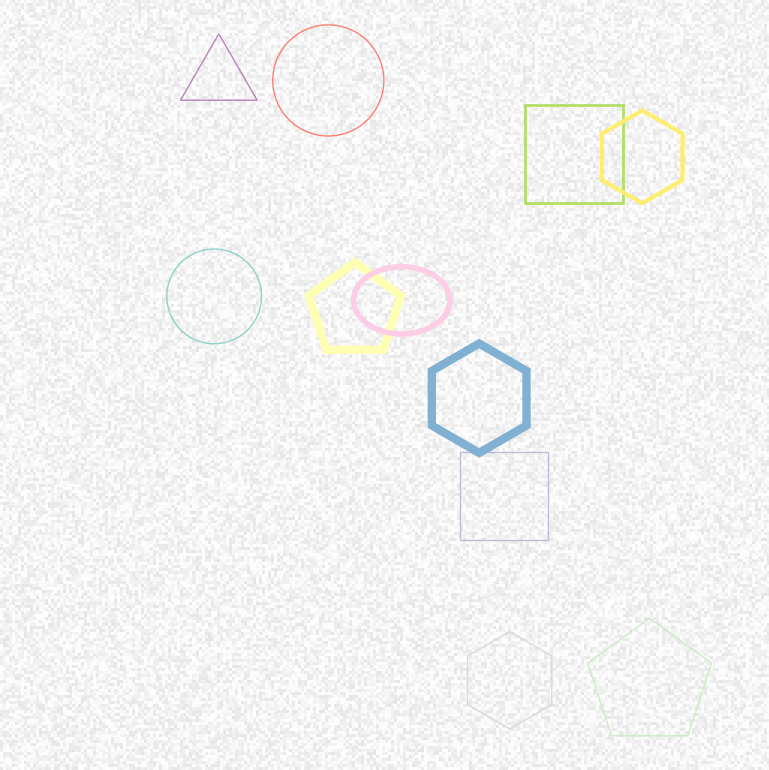[{"shape": "circle", "thickness": 0.5, "radius": 0.31, "center": [0.278, 0.615]}, {"shape": "pentagon", "thickness": 3, "radius": 0.31, "center": [0.461, 0.597]}, {"shape": "square", "thickness": 0.5, "radius": 0.29, "center": [0.655, 0.356]}, {"shape": "circle", "thickness": 0.5, "radius": 0.36, "center": [0.426, 0.896]}, {"shape": "hexagon", "thickness": 3, "radius": 0.35, "center": [0.622, 0.483]}, {"shape": "square", "thickness": 1, "radius": 0.32, "center": [0.746, 0.8]}, {"shape": "oval", "thickness": 2, "radius": 0.31, "center": [0.522, 0.61]}, {"shape": "hexagon", "thickness": 0.5, "radius": 0.32, "center": [0.662, 0.117]}, {"shape": "triangle", "thickness": 0.5, "radius": 0.29, "center": [0.284, 0.899]}, {"shape": "pentagon", "thickness": 0.5, "radius": 0.42, "center": [0.844, 0.113]}, {"shape": "hexagon", "thickness": 1.5, "radius": 0.3, "center": [0.834, 0.796]}]